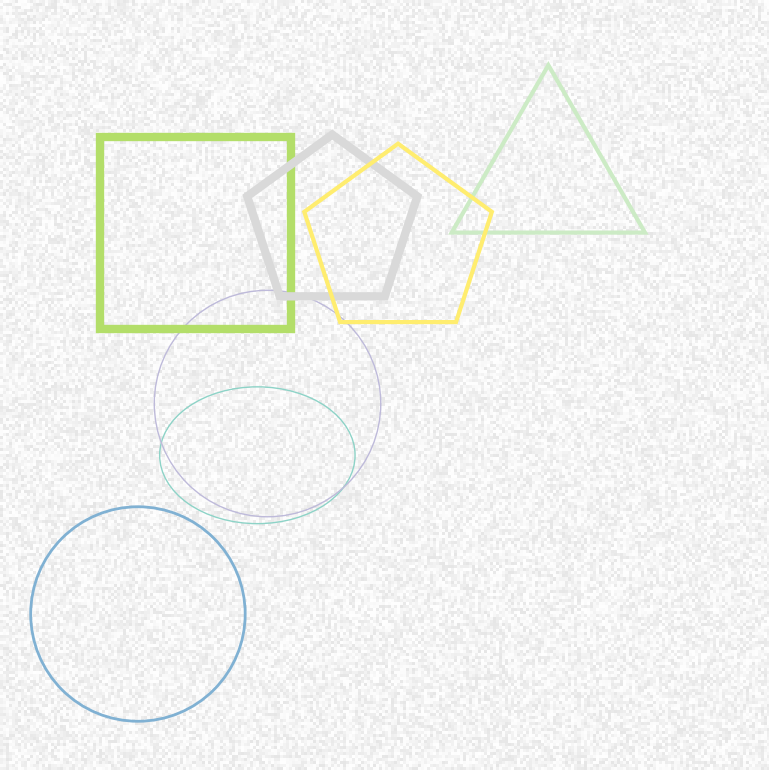[{"shape": "oval", "thickness": 0.5, "radius": 0.63, "center": [0.334, 0.409]}, {"shape": "circle", "thickness": 0.5, "radius": 0.74, "center": [0.347, 0.476]}, {"shape": "circle", "thickness": 1, "radius": 0.7, "center": [0.179, 0.203]}, {"shape": "square", "thickness": 3, "radius": 0.62, "center": [0.254, 0.697]}, {"shape": "pentagon", "thickness": 3, "radius": 0.58, "center": [0.432, 0.709]}, {"shape": "triangle", "thickness": 1.5, "radius": 0.72, "center": [0.712, 0.77]}, {"shape": "pentagon", "thickness": 1.5, "radius": 0.64, "center": [0.517, 0.685]}]